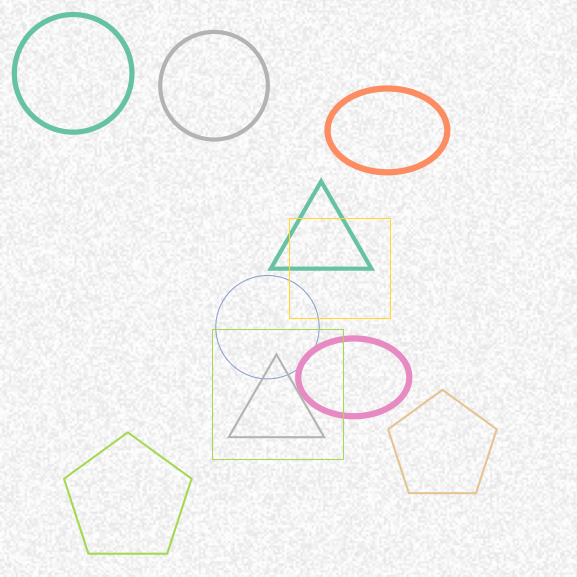[{"shape": "triangle", "thickness": 2, "radius": 0.5, "center": [0.556, 0.584]}, {"shape": "circle", "thickness": 2.5, "radius": 0.51, "center": [0.127, 0.872]}, {"shape": "oval", "thickness": 3, "radius": 0.52, "center": [0.671, 0.773]}, {"shape": "circle", "thickness": 0.5, "radius": 0.45, "center": [0.463, 0.433]}, {"shape": "oval", "thickness": 3, "radius": 0.48, "center": [0.613, 0.346]}, {"shape": "pentagon", "thickness": 1, "radius": 0.58, "center": [0.221, 0.134]}, {"shape": "square", "thickness": 0.5, "radius": 0.56, "center": [0.48, 0.317]}, {"shape": "square", "thickness": 0.5, "radius": 0.43, "center": [0.588, 0.534]}, {"shape": "pentagon", "thickness": 1, "radius": 0.49, "center": [0.766, 0.225]}, {"shape": "circle", "thickness": 2, "radius": 0.47, "center": [0.371, 0.851]}, {"shape": "triangle", "thickness": 1, "radius": 0.48, "center": [0.479, 0.29]}]